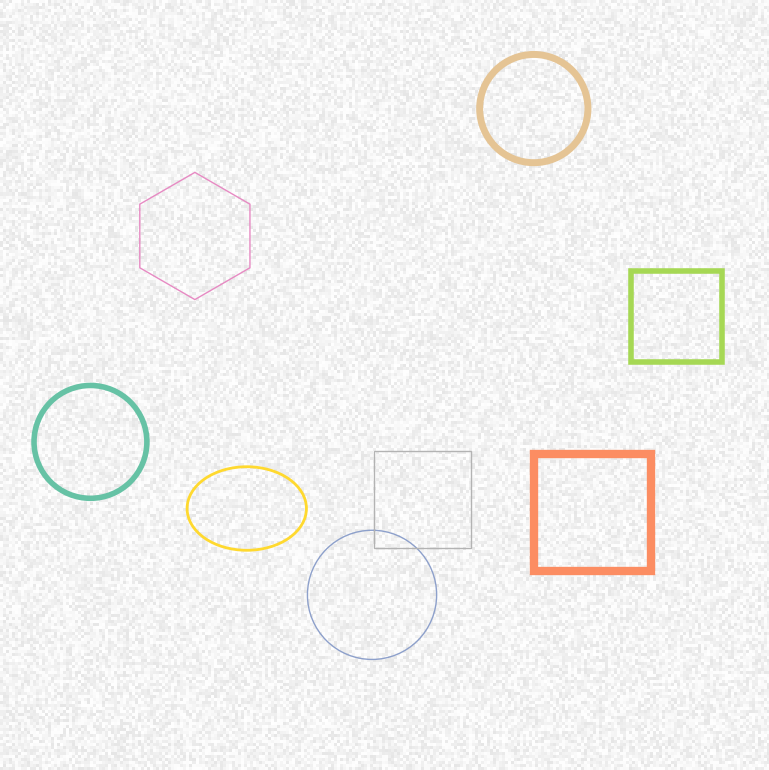[{"shape": "circle", "thickness": 2, "radius": 0.37, "center": [0.117, 0.426]}, {"shape": "square", "thickness": 3, "radius": 0.38, "center": [0.77, 0.335]}, {"shape": "circle", "thickness": 0.5, "radius": 0.42, "center": [0.483, 0.227]}, {"shape": "hexagon", "thickness": 0.5, "radius": 0.41, "center": [0.253, 0.694]}, {"shape": "square", "thickness": 2, "radius": 0.3, "center": [0.879, 0.589]}, {"shape": "oval", "thickness": 1, "radius": 0.39, "center": [0.32, 0.34]}, {"shape": "circle", "thickness": 2.5, "radius": 0.35, "center": [0.693, 0.859]}, {"shape": "square", "thickness": 0.5, "radius": 0.32, "center": [0.548, 0.351]}]